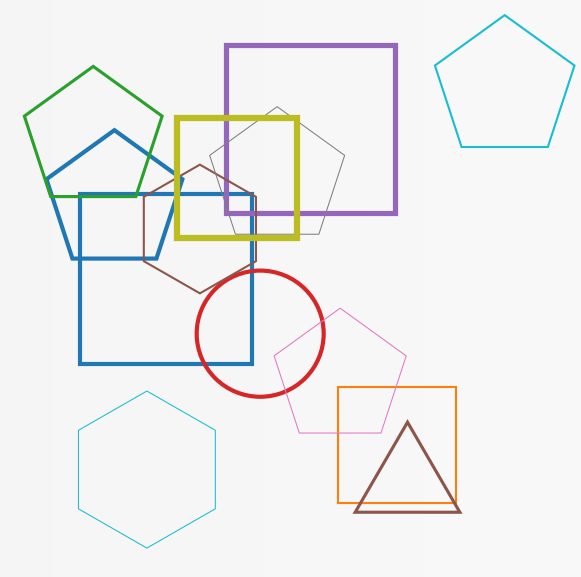[{"shape": "square", "thickness": 2, "radius": 0.74, "center": [0.286, 0.516]}, {"shape": "pentagon", "thickness": 2, "radius": 0.61, "center": [0.197, 0.651]}, {"shape": "square", "thickness": 1, "radius": 0.5, "center": [0.683, 0.229]}, {"shape": "pentagon", "thickness": 1.5, "radius": 0.62, "center": [0.16, 0.76]}, {"shape": "circle", "thickness": 2, "radius": 0.55, "center": [0.448, 0.421]}, {"shape": "square", "thickness": 2.5, "radius": 0.73, "center": [0.534, 0.775]}, {"shape": "hexagon", "thickness": 1, "radius": 0.56, "center": [0.344, 0.603]}, {"shape": "triangle", "thickness": 1.5, "radius": 0.52, "center": [0.701, 0.164]}, {"shape": "pentagon", "thickness": 0.5, "radius": 0.6, "center": [0.585, 0.346]}, {"shape": "pentagon", "thickness": 0.5, "radius": 0.61, "center": [0.477, 0.692]}, {"shape": "square", "thickness": 3, "radius": 0.52, "center": [0.407, 0.691]}, {"shape": "hexagon", "thickness": 0.5, "radius": 0.68, "center": [0.253, 0.186]}, {"shape": "pentagon", "thickness": 1, "radius": 0.63, "center": [0.868, 0.847]}]